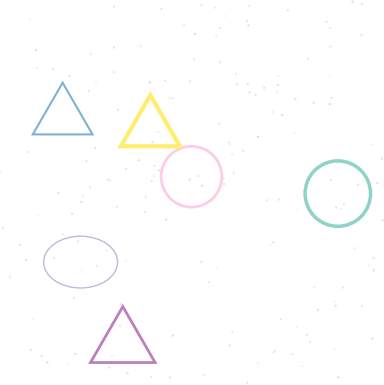[{"shape": "circle", "thickness": 2.5, "radius": 0.42, "center": [0.877, 0.497]}, {"shape": "oval", "thickness": 1, "radius": 0.48, "center": [0.209, 0.319]}, {"shape": "triangle", "thickness": 1.5, "radius": 0.45, "center": [0.163, 0.696]}, {"shape": "circle", "thickness": 2, "radius": 0.39, "center": [0.497, 0.541]}, {"shape": "triangle", "thickness": 2, "radius": 0.48, "center": [0.319, 0.107]}, {"shape": "triangle", "thickness": 3, "radius": 0.44, "center": [0.391, 0.664]}]